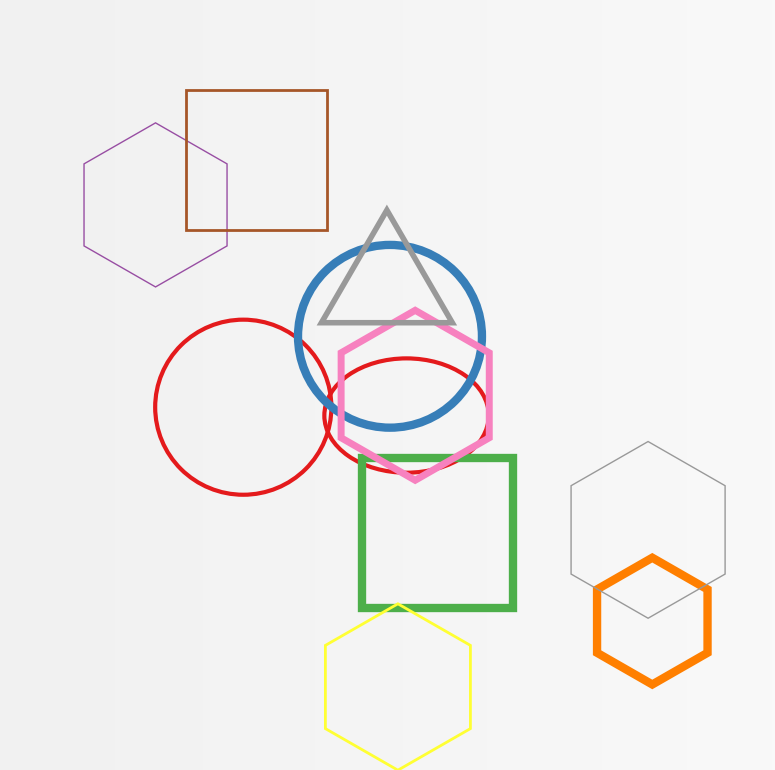[{"shape": "circle", "thickness": 1.5, "radius": 0.57, "center": [0.314, 0.471]}, {"shape": "oval", "thickness": 1.5, "radius": 0.53, "center": [0.525, 0.46]}, {"shape": "circle", "thickness": 3, "radius": 0.59, "center": [0.503, 0.563]}, {"shape": "square", "thickness": 3, "radius": 0.49, "center": [0.564, 0.307]}, {"shape": "hexagon", "thickness": 0.5, "radius": 0.53, "center": [0.201, 0.734]}, {"shape": "hexagon", "thickness": 3, "radius": 0.41, "center": [0.842, 0.193]}, {"shape": "hexagon", "thickness": 1, "radius": 0.54, "center": [0.513, 0.108]}, {"shape": "square", "thickness": 1, "radius": 0.45, "center": [0.331, 0.793]}, {"shape": "hexagon", "thickness": 2.5, "radius": 0.55, "center": [0.536, 0.487]}, {"shape": "triangle", "thickness": 2, "radius": 0.49, "center": [0.499, 0.63]}, {"shape": "hexagon", "thickness": 0.5, "radius": 0.57, "center": [0.836, 0.312]}]